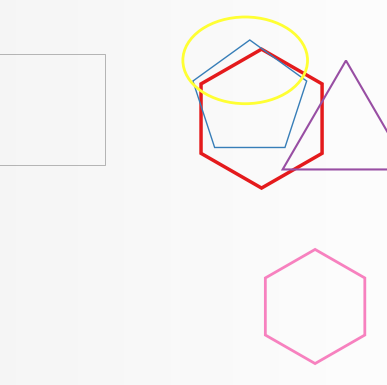[{"shape": "hexagon", "thickness": 2.5, "radius": 0.9, "center": [0.675, 0.692]}, {"shape": "pentagon", "thickness": 1, "radius": 0.77, "center": [0.645, 0.742]}, {"shape": "triangle", "thickness": 1.5, "radius": 0.94, "center": [0.893, 0.654]}, {"shape": "oval", "thickness": 2, "radius": 0.8, "center": [0.633, 0.843]}, {"shape": "hexagon", "thickness": 2, "radius": 0.74, "center": [0.813, 0.204]}, {"shape": "square", "thickness": 0.5, "radius": 0.72, "center": [0.126, 0.715]}]